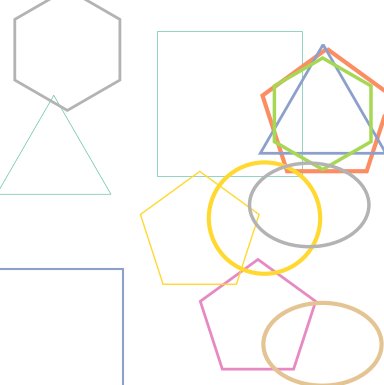[{"shape": "triangle", "thickness": 0.5, "radius": 0.86, "center": [0.14, 0.581]}, {"shape": "square", "thickness": 0.5, "radius": 0.94, "center": [0.596, 0.732]}, {"shape": "pentagon", "thickness": 3, "radius": 0.88, "center": [0.849, 0.697]}, {"shape": "triangle", "thickness": 2, "radius": 0.94, "center": [0.839, 0.696]}, {"shape": "square", "thickness": 1.5, "radius": 0.99, "center": [0.12, 0.103]}, {"shape": "pentagon", "thickness": 2, "radius": 0.79, "center": [0.67, 0.169]}, {"shape": "hexagon", "thickness": 2.5, "radius": 0.72, "center": [0.838, 0.704]}, {"shape": "pentagon", "thickness": 1, "radius": 0.81, "center": [0.519, 0.393]}, {"shape": "circle", "thickness": 3, "radius": 0.72, "center": [0.687, 0.434]}, {"shape": "oval", "thickness": 3, "radius": 0.77, "center": [0.838, 0.106]}, {"shape": "hexagon", "thickness": 2, "radius": 0.79, "center": [0.175, 0.871]}, {"shape": "oval", "thickness": 2.5, "radius": 0.78, "center": [0.803, 0.468]}]